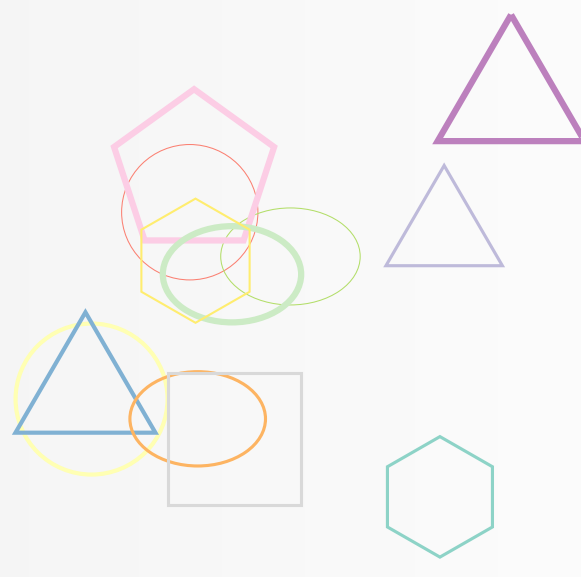[{"shape": "hexagon", "thickness": 1.5, "radius": 0.52, "center": [0.757, 0.139]}, {"shape": "circle", "thickness": 2, "radius": 0.65, "center": [0.158, 0.308]}, {"shape": "triangle", "thickness": 1.5, "radius": 0.58, "center": [0.764, 0.597]}, {"shape": "circle", "thickness": 0.5, "radius": 0.59, "center": [0.326, 0.632]}, {"shape": "triangle", "thickness": 2, "radius": 0.7, "center": [0.147, 0.319]}, {"shape": "oval", "thickness": 1.5, "radius": 0.58, "center": [0.34, 0.274]}, {"shape": "oval", "thickness": 0.5, "radius": 0.6, "center": [0.5, 0.555]}, {"shape": "pentagon", "thickness": 3, "radius": 0.72, "center": [0.334, 0.7]}, {"shape": "square", "thickness": 1.5, "radius": 0.57, "center": [0.403, 0.239]}, {"shape": "triangle", "thickness": 3, "radius": 0.73, "center": [0.879, 0.828]}, {"shape": "oval", "thickness": 3, "radius": 0.6, "center": [0.399, 0.524]}, {"shape": "hexagon", "thickness": 1, "radius": 0.54, "center": [0.336, 0.548]}]